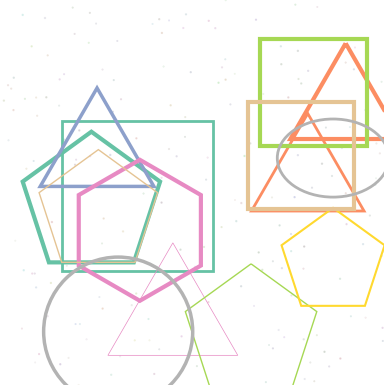[{"shape": "square", "thickness": 2, "radius": 0.98, "center": [0.357, 0.49]}, {"shape": "pentagon", "thickness": 3, "radius": 0.94, "center": [0.237, 0.47]}, {"shape": "triangle", "thickness": 3, "radius": 0.83, "center": [0.898, 0.722]}, {"shape": "triangle", "thickness": 2, "radius": 0.84, "center": [0.799, 0.536]}, {"shape": "triangle", "thickness": 2.5, "radius": 0.85, "center": [0.252, 0.601]}, {"shape": "hexagon", "thickness": 3, "radius": 0.92, "center": [0.363, 0.402]}, {"shape": "triangle", "thickness": 0.5, "radius": 0.97, "center": [0.449, 0.174]}, {"shape": "pentagon", "thickness": 1, "radius": 0.9, "center": [0.652, 0.135]}, {"shape": "square", "thickness": 3, "radius": 0.69, "center": [0.814, 0.76]}, {"shape": "pentagon", "thickness": 1.5, "radius": 0.7, "center": [0.865, 0.319]}, {"shape": "pentagon", "thickness": 1, "radius": 0.81, "center": [0.255, 0.45]}, {"shape": "square", "thickness": 3, "radius": 0.69, "center": [0.783, 0.596]}, {"shape": "oval", "thickness": 2, "radius": 0.72, "center": [0.865, 0.589]}, {"shape": "circle", "thickness": 2.5, "radius": 0.97, "center": [0.307, 0.139]}]